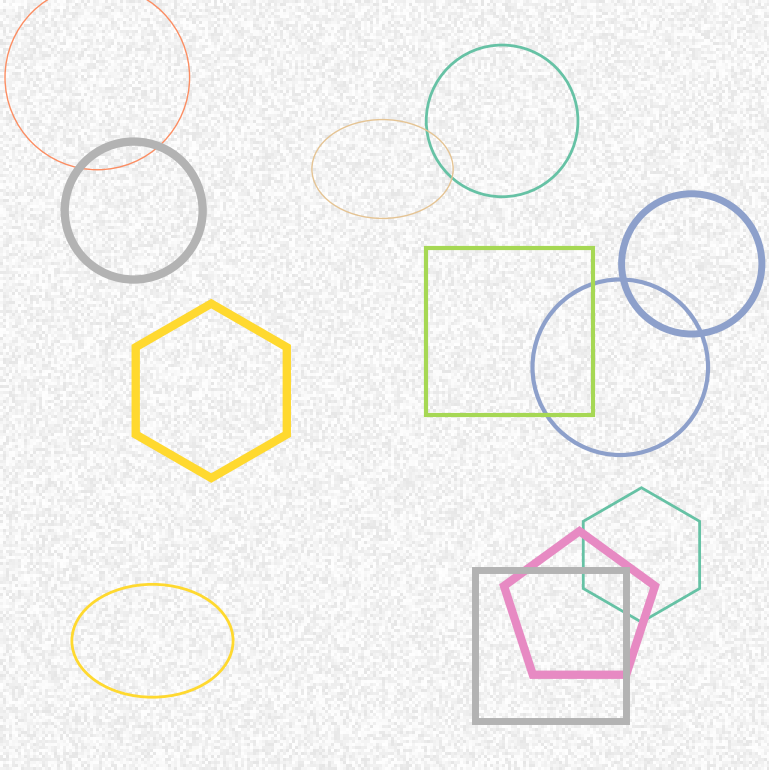[{"shape": "circle", "thickness": 1, "radius": 0.49, "center": [0.652, 0.843]}, {"shape": "hexagon", "thickness": 1, "radius": 0.44, "center": [0.833, 0.279]}, {"shape": "circle", "thickness": 0.5, "radius": 0.6, "center": [0.126, 0.899]}, {"shape": "circle", "thickness": 2.5, "radius": 0.46, "center": [0.898, 0.657]}, {"shape": "circle", "thickness": 1.5, "radius": 0.57, "center": [0.806, 0.523]}, {"shape": "pentagon", "thickness": 3, "radius": 0.52, "center": [0.753, 0.207]}, {"shape": "square", "thickness": 1.5, "radius": 0.54, "center": [0.661, 0.57]}, {"shape": "oval", "thickness": 1, "radius": 0.52, "center": [0.198, 0.168]}, {"shape": "hexagon", "thickness": 3, "radius": 0.57, "center": [0.274, 0.492]}, {"shape": "oval", "thickness": 0.5, "radius": 0.46, "center": [0.497, 0.781]}, {"shape": "circle", "thickness": 3, "radius": 0.45, "center": [0.174, 0.727]}, {"shape": "square", "thickness": 2.5, "radius": 0.49, "center": [0.715, 0.161]}]